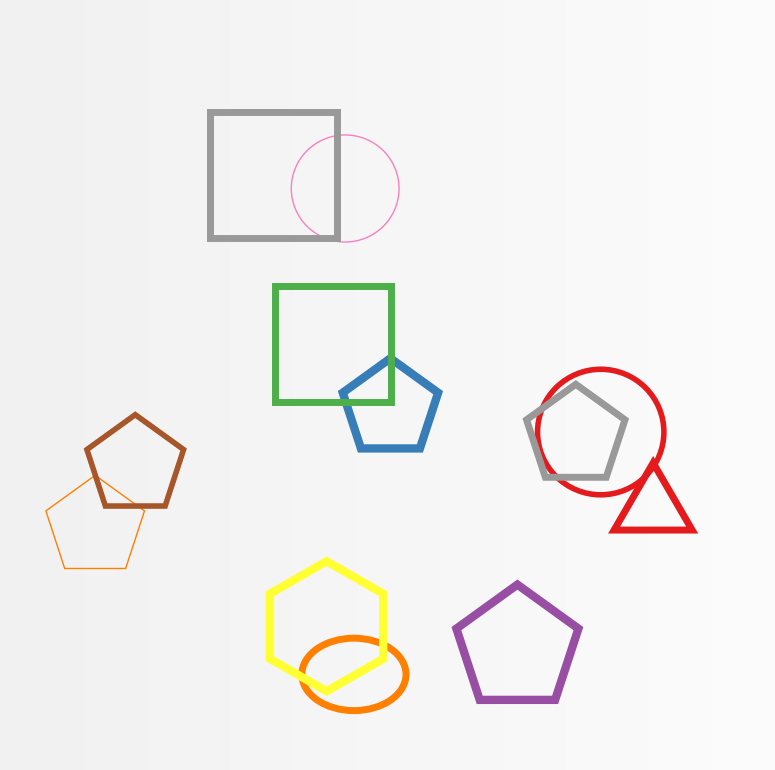[{"shape": "triangle", "thickness": 2.5, "radius": 0.29, "center": [0.843, 0.341]}, {"shape": "circle", "thickness": 2, "radius": 0.41, "center": [0.775, 0.439]}, {"shape": "pentagon", "thickness": 3, "radius": 0.32, "center": [0.504, 0.47]}, {"shape": "square", "thickness": 2.5, "radius": 0.38, "center": [0.43, 0.553]}, {"shape": "pentagon", "thickness": 3, "radius": 0.41, "center": [0.668, 0.158]}, {"shape": "oval", "thickness": 2.5, "radius": 0.34, "center": [0.457, 0.124]}, {"shape": "pentagon", "thickness": 0.5, "radius": 0.33, "center": [0.123, 0.316]}, {"shape": "hexagon", "thickness": 3, "radius": 0.42, "center": [0.421, 0.187]}, {"shape": "pentagon", "thickness": 2, "radius": 0.33, "center": [0.175, 0.396]}, {"shape": "circle", "thickness": 0.5, "radius": 0.35, "center": [0.445, 0.755]}, {"shape": "square", "thickness": 2.5, "radius": 0.41, "center": [0.353, 0.772]}, {"shape": "pentagon", "thickness": 2.5, "radius": 0.33, "center": [0.743, 0.434]}]